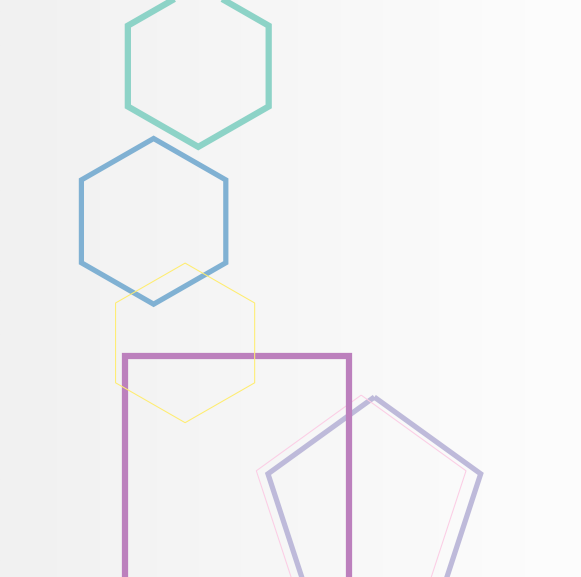[{"shape": "hexagon", "thickness": 3, "radius": 0.7, "center": [0.341, 0.885]}, {"shape": "pentagon", "thickness": 2.5, "radius": 0.96, "center": [0.644, 0.119]}, {"shape": "hexagon", "thickness": 2.5, "radius": 0.72, "center": [0.264, 0.616]}, {"shape": "pentagon", "thickness": 0.5, "radius": 0.95, "center": [0.621, 0.125]}, {"shape": "square", "thickness": 3, "radius": 0.96, "center": [0.408, 0.19]}, {"shape": "hexagon", "thickness": 0.5, "radius": 0.69, "center": [0.318, 0.405]}]